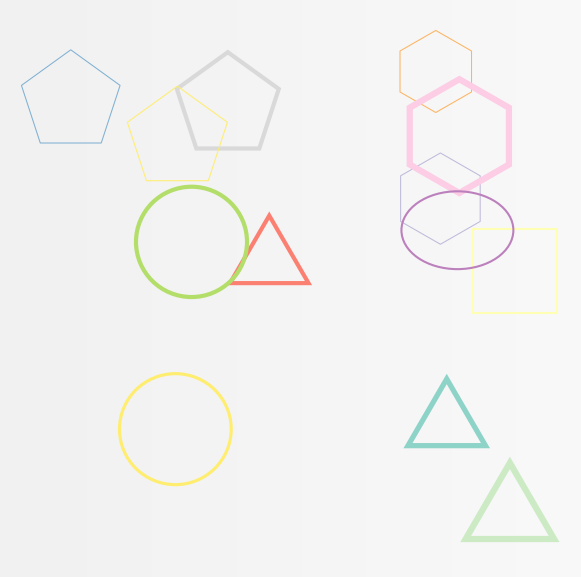[{"shape": "triangle", "thickness": 2.5, "radius": 0.38, "center": [0.769, 0.266]}, {"shape": "square", "thickness": 1, "radius": 0.36, "center": [0.886, 0.53]}, {"shape": "hexagon", "thickness": 0.5, "radius": 0.4, "center": [0.758, 0.655]}, {"shape": "triangle", "thickness": 2, "radius": 0.39, "center": [0.463, 0.548]}, {"shape": "pentagon", "thickness": 0.5, "radius": 0.45, "center": [0.122, 0.824]}, {"shape": "hexagon", "thickness": 0.5, "radius": 0.36, "center": [0.75, 0.875]}, {"shape": "circle", "thickness": 2, "radius": 0.48, "center": [0.329, 0.58]}, {"shape": "hexagon", "thickness": 3, "radius": 0.49, "center": [0.79, 0.763]}, {"shape": "pentagon", "thickness": 2, "radius": 0.46, "center": [0.392, 0.817]}, {"shape": "oval", "thickness": 1, "radius": 0.48, "center": [0.787, 0.6]}, {"shape": "triangle", "thickness": 3, "radius": 0.44, "center": [0.877, 0.11]}, {"shape": "circle", "thickness": 1.5, "radius": 0.48, "center": [0.302, 0.256]}, {"shape": "pentagon", "thickness": 0.5, "radius": 0.45, "center": [0.305, 0.759]}]